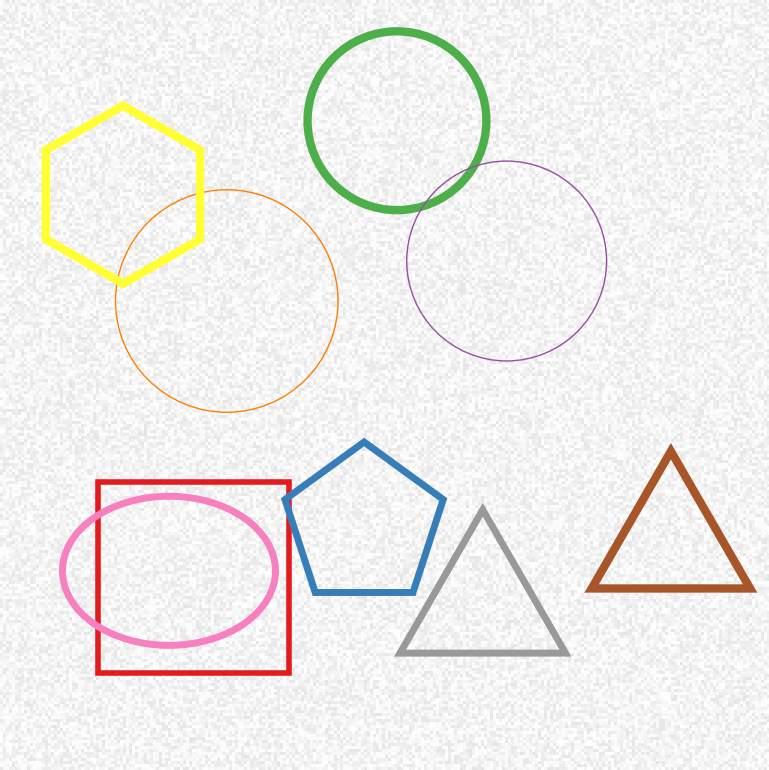[{"shape": "square", "thickness": 2, "radius": 0.62, "center": [0.252, 0.25]}, {"shape": "pentagon", "thickness": 2.5, "radius": 0.54, "center": [0.473, 0.318]}, {"shape": "circle", "thickness": 3, "radius": 0.58, "center": [0.516, 0.843]}, {"shape": "circle", "thickness": 0.5, "radius": 0.65, "center": [0.658, 0.661]}, {"shape": "circle", "thickness": 0.5, "radius": 0.72, "center": [0.295, 0.609]}, {"shape": "hexagon", "thickness": 3, "radius": 0.58, "center": [0.16, 0.747]}, {"shape": "triangle", "thickness": 3, "radius": 0.59, "center": [0.871, 0.295]}, {"shape": "oval", "thickness": 2.5, "radius": 0.69, "center": [0.219, 0.259]}, {"shape": "triangle", "thickness": 2.5, "radius": 0.62, "center": [0.627, 0.214]}]